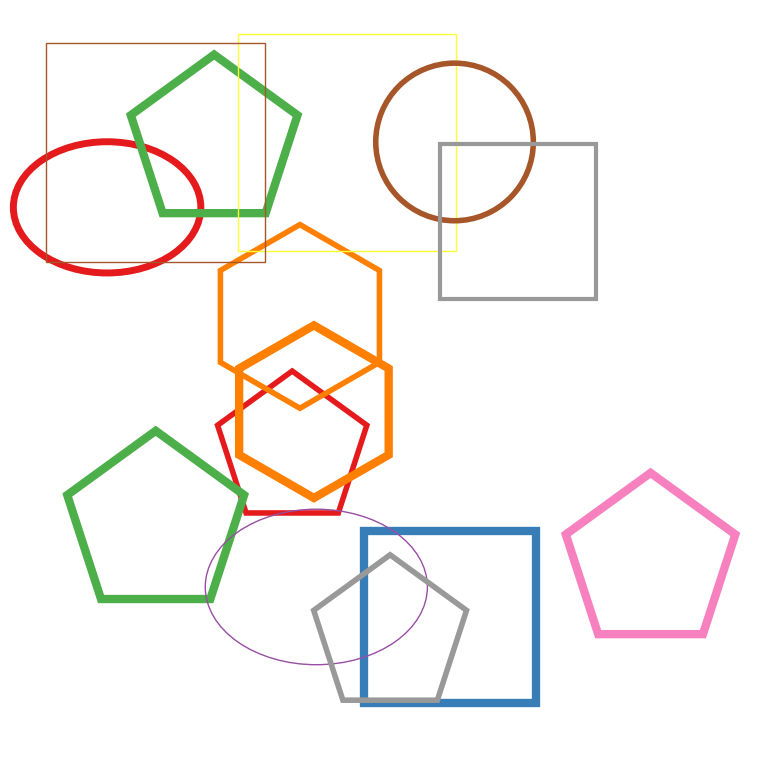[{"shape": "oval", "thickness": 2.5, "radius": 0.61, "center": [0.139, 0.731]}, {"shape": "pentagon", "thickness": 2, "radius": 0.51, "center": [0.379, 0.416]}, {"shape": "square", "thickness": 3, "radius": 0.56, "center": [0.584, 0.198]}, {"shape": "pentagon", "thickness": 3, "radius": 0.6, "center": [0.202, 0.32]}, {"shape": "pentagon", "thickness": 3, "radius": 0.57, "center": [0.278, 0.815]}, {"shape": "oval", "thickness": 0.5, "radius": 0.72, "center": [0.411, 0.238]}, {"shape": "hexagon", "thickness": 3, "radius": 0.56, "center": [0.408, 0.465]}, {"shape": "hexagon", "thickness": 2, "radius": 0.6, "center": [0.39, 0.589]}, {"shape": "square", "thickness": 0.5, "radius": 0.71, "center": [0.45, 0.815]}, {"shape": "square", "thickness": 0.5, "radius": 0.71, "center": [0.202, 0.802]}, {"shape": "circle", "thickness": 2, "radius": 0.51, "center": [0.59, 0.816]}, {"shape": "pentagon", "thickness": 3, "radius": 0.58, "center": [0.845, 0.27]}, {"shape": "pentagon", "thickness": 2, "radius": 0.52, "center": [0.507, 0.175]}, {"shape": "square", "thickness": 1.5, "radius": 0.51, "center": [0.673, 0.712]}]